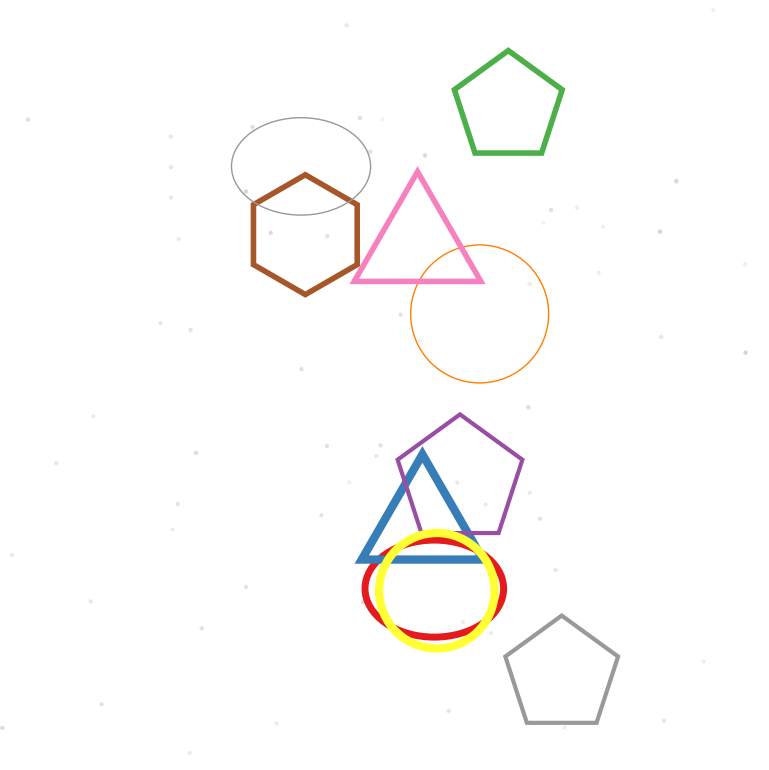[{"shape": "oval", "thickness": 2.5, "radius": 0.45, "center": [0.564, 0.236]}, {"shape": "triangle", "thickness": 3, "radius": 0.46, "center": [0.549, 0.319]}, {"shape": "pentagon", "thickness": 2, "radius": 0.37, "center": [0.66, 0.861]}, {"shape": "pentagon", "thickness": 1.5, "radius": 0.43, "center": [0.597, 0.377]}, {"shape": "circle", "thickness": 0.5, "radius": 0.45, "center": [0.623, 0.592]}, {"shape": "circle", "thickness": 3, "radius": 0.38, "center": [0.567, 0.233]}, {"shape": "hexagon", "thickness": 2, "radius": 0.39, "center": [0.397, 0.695]}, {"shape": "triangle", "thickness": 2, "radius": 0.47, "center": [0.542, 0.682]}, {"shape": "pentagon", "thickness": 1.5, "radius": 0.38, "center": [0.729, 0.124]}, {"shape": "oval", "thickness": 0.5, "radius": 0.45, "center": [0.391, 0.784]}]